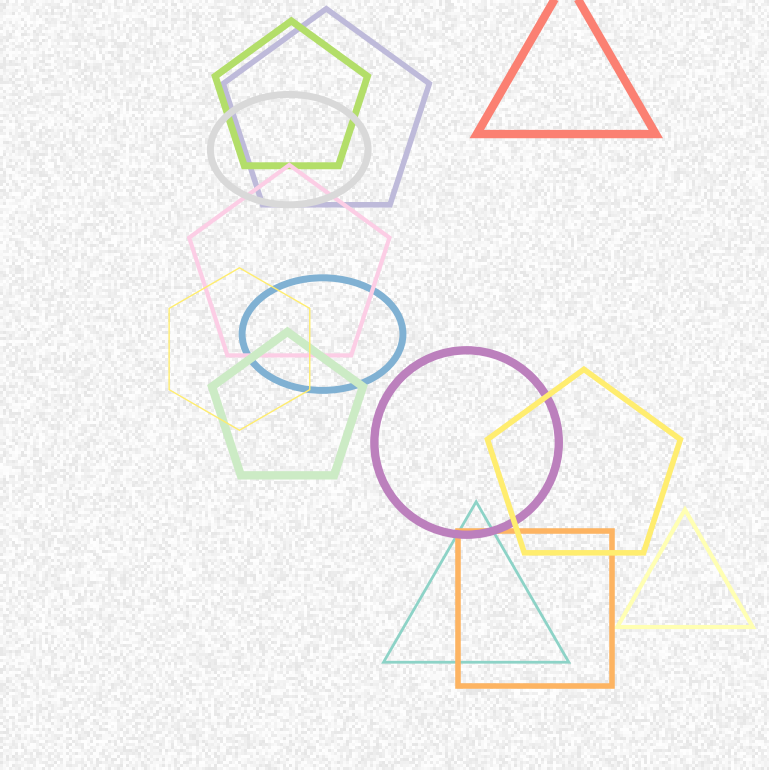[{"shape": "triangle", "thickness": 1, "radius": 0.69, "center": [0.618, 0.209]}, {"shape": "triangle", "thickness": 1.5, "radius": 0.51, "center": [0.89, 0.236]}, {"shape": "pentagon", "thickness": 2, "radius": 0.7, "center": [0.424, 0.848]}, {"shape": "triangle", "thickness": 3, "radius": 0.67, "center": [0.735, 0.893]}, {"shape": "oval", "thickness": 2.5, "radius": 0.52, "center": [0.419, 0.566]}, {"shape": "square", "thickness": 2, "radius": 0.5, "center": [0.694, 0.21]}, {"shape": "pentagon", "thickness": 2.5, "radius": 0.52, "center": [0.378, 0.869]}, {"shape": "pentagon", "thickness": 1.5, "radius": 0.68, "center": [0.376, 0.649]}, {"shape": "oval", "thickness": 2.5, "radius": 0.51, "center": [0.376, 0.806]}, {"shape": "circle", "thickness": 3, "radius": 0.6, "center": [0.606, 0.425]}, {"shape": "pentagon", "thickness": 3, "radius": 0.52, "center": [0.373, 0.466]}, {"shape": "pentagon", "thickness": 2, "radius": 0.66, "center": [0.758, 0.389]}, {"shape": "hexagon", "thickness": 0.5, "radius": 0.53, "center": [0.311, 0.547]}]